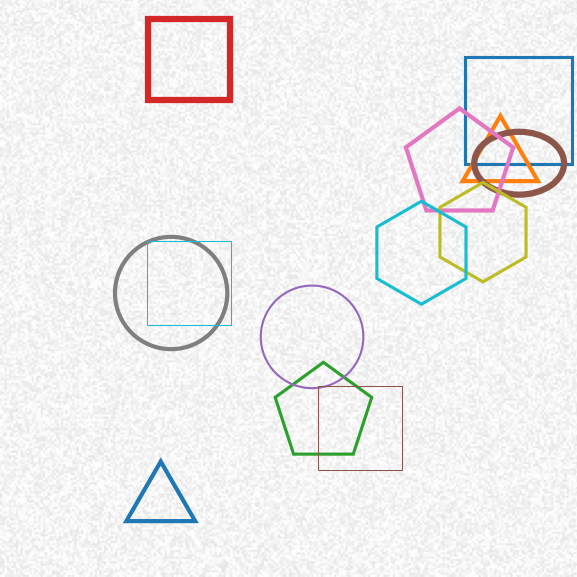[{"shape": "triangle", "thickness": 2, "radius": 0.34, "center": [0.278, 0.131]}, {"shape": "square", "thickness": 1.5, "radius": 0.46, "center": [0.898, 0.808]}, {"shape": "triangle", "thickness": 2, "radius": 0.38, "center": [0.866, 0.723]}, {"shape": "pentagon", "thickness": 1.5, "radius": 0.44, "center": [0.56, 0.284]}, {"shape": "square", "thickness": 3, "radius": 0.35, "center": [0.327, 0.896]}, {"shape": "circle", "thickness": 1, "radius": 0.44, "center": [0.54, 0.416]}, {"shape": "oval", "thickness": 3, "radius": 0.39, "center": [0.899, 0.717]}, {"shape": "square", "thickness": 0.5, "radius": 0.36, "center": [0.623, 0.258]}, {"shape": "pentagon", "thickness": 2, "radius": 0.49, "center": [0.796, 0.714]}, {"shape": "circle", "thickness": 2, "radius": 0.49, "center": [0.296, 0.492]}, {"shape": "hexagon", "thickness": 1.5, "radius": 0.43, "center": [0.836, 0.597]}, {"shape": "square", "thickness": 0.5, "radius": 0.37, "center": [0.327, 0.509]}, {"shape": "hexagon", "thickness": 1.5, "radius": 0.45, "center": [0.73, 0.562]}]